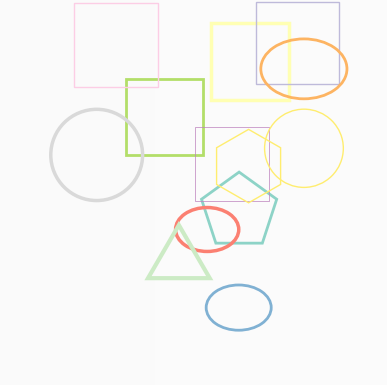[{"shape": "pentagon", "thickness": 2, "radius": 0.51, "center": [0.617, 0.451]}, {"shape": "square", "thickness": 2.5, "radius": 0.5, "center": [0.645, 0.84]}, {"shape": "square", "thickness": 1, "radius": 0.54, "center": [0.768, 0.888]}, {"shape": "oval", "thickness": 2.5, "radius": 0.41, "center": [0.535, 0.404]}, {"shape": "oval", "thickness": 2, "radius": 0.42, "center": [0.616, 0.201]}, {"shape": "oval", "thickness": 2, "radius": 0.56, "center": [0.784, 0.821]}, {"shape": "square", "thickness": 2, "radius": 0.49, "center": [0.424, 0.696]}, {"shape": "square", "thickness": 1, "radius": 0.55, "center": [0.3, 0.884]}, {"shape": "circle", "thickness": 2.5, "radius": 0.59, "center": [0.25, 0.598]}, {"shape": "square", "thickness": 0.5, "radius": 0.48, "center": [0.599, 0.575]}, {"shape": "triangle", "thickness": 3, "radius": 0.46, "center": [0.462, 0.323]}, {"shape": "hexagon", "thickness": 1, "radius": 0.48, "center": [0.642, 0.569]}, {"shape": "circle", "thickness": 1, "radius": 0.51, "center": [0.784, 0.615]}]